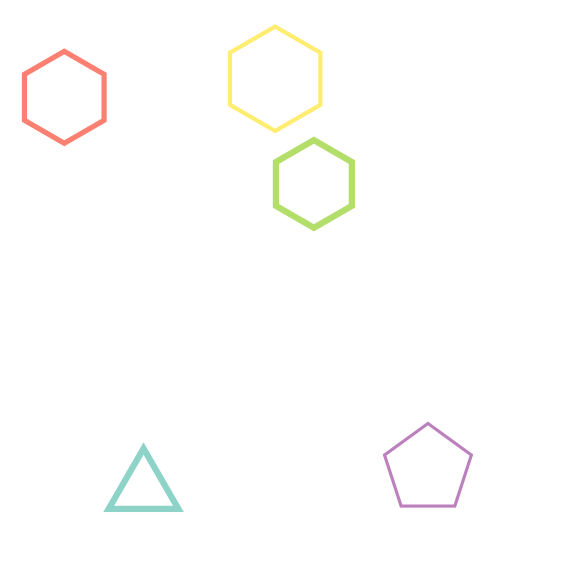[{"shape": "triangle", "thickness": 3, "radius": 0.35, "center": [0.249, 0.153]}, {"shape": "hexagon", "thickness": 2.5, "radius": 0.4, "center": [0.111, 0.831]}, {"shape": "hexagon", "thickness": 3, "radius": 0.38, "center": [0.544, 0.681]}, {"shape": "pentagon", "thickness": 1.5, "radius": 0.4, "center": [0.741, 0.187]}, {"shape": "hexagon", "thickness": 2, "radius": 0.45, "center": [0.476, 0.863]}]